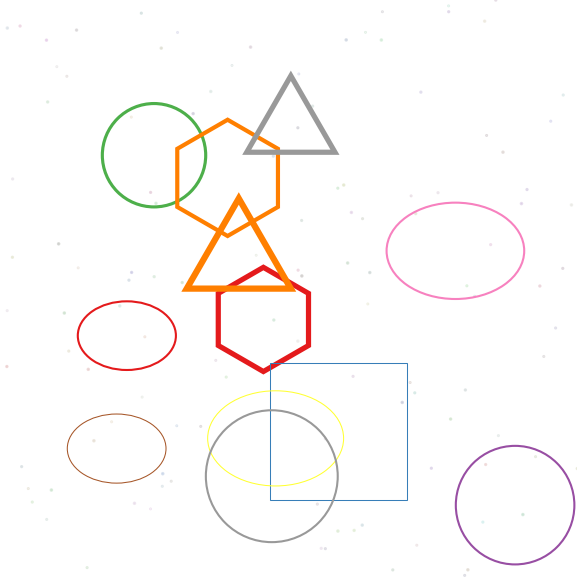[{"shape": "oval", "thickness": 1, "radius": 0.42, "center": [0.22, 0.418]}, {"shape": "hexagon", "thickness": 2.5, "radius": 0.45, "center": [0.456, 0.446]}, {"shape": "square", "thickness": 0.5, "radius": 0.59, "center": [0.586, 0.252]}, {"shape": "circle", "thickness": 1.5, "radius": 0.45, "center": [0.267, 0.73]}, {"shape": "circle", "thickness": 1, "radius": 0.51, "center": [0.892, 0.124]}, {"shape": "triangle", "thickness": 3, "radius": 0.52, "center": [0.413, 0.551]}, {"shape": "hexagon", "thickness": 2, "radius": 0.5, "center": [0.394, 0.691]}, {"shape": "oval", "thickness": 0.5, "radius": 0.59, "center": [0.477, 0.24]}, {"shape": "oval", "thickness": 0.5, "radius": 0.43, "center": [0.202, 0.222]}, {"shape": "oval", "thickness": 1, "radius": 0.6, "center": [0.789, 0.565]}, {"shape": "triangle", "thickness": 2.5, "radius": 0.44, "center": [0.504, 0.78]}, {"shape": "circle", "thickness": 1, "radius": 0.57, "center": [0.471, 0.175]}]